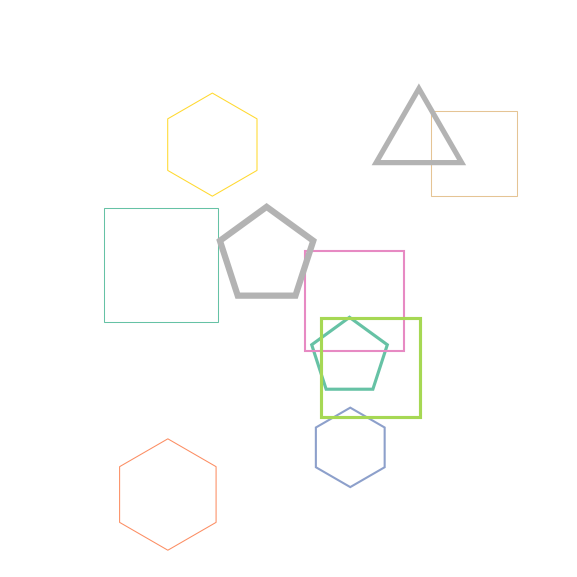[{"shape": "pentagon", "thickness": 1.5, "radius": 0.34, "center": [0.605, 0.381]}, {"shape": "square", "thickness": 0.5, "radius": 0.5, "center": [0.279, 0.541]}, {"shape": "hexagon", "thickness": 0.5, "radius": 0.48, "center": [0.291, 0.143]}, {"shape": "hexagon", "thickness": 1, "radius": 0.34, "center": [0.607, 0.224]}, {"shape": "square", "thickness": 1, "radius": 0.43, "center": [0.614, 0.478]}, {"shape": "square", "thickness": 1.5, "radius": 0.43, "center": [0.641, 0.363]}, {"shape": "hexagon", "thickness": 0.5, "radius": 0.45, "center": [0.368, 0.749]}, {"shape": "square", "thickness": 0.5, "radius": 0.37, "center": [0.821, 0.733]}, {"shape": "pentagon", "thickness": 3, "radius": 0.42, "center": [0.462, 0.556]}, {"shape": "triangle", "thickness": 2.5, "radius": 0.43, "center": [0.725, 0.76]}]